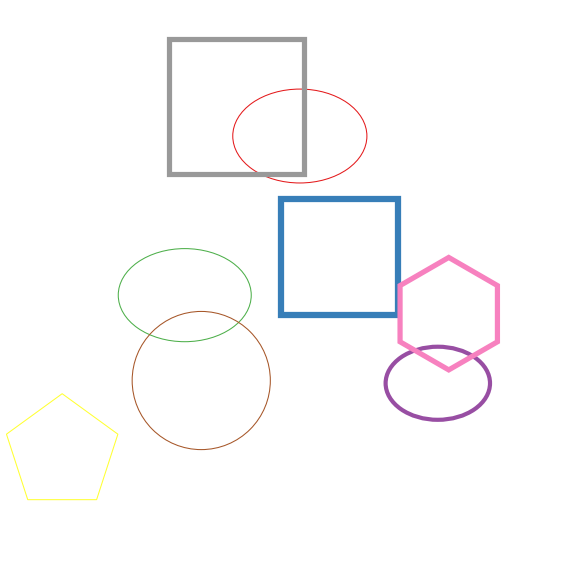[{"shape": "oval", "thickness": 0.5, "radius": 0.58, "center": [0.519, 0.764]}, {"shape": "square", "thickness": 3, "radius": 0.5, "center": [0.588, 0.554]}, {"shape": "oval", "thickness": 0.5, "radius": 0.58, "center": [0.32, 0.488]}, {"shape": "oval", "thickness": 2, "radius": 0.45, "center": [0.758, 0.335]}, {"shape": "pentagon", "thickness": 0.5, "radius": 0.51, "center": [0.108, 0.216]}, {"shape": "circle", "thickness": 0.5, "radius": 0.6, "center": [0.348, 0.34]}, {"shape": "hexagon", "thickness": 2.5, "radius": 0.49, "center": [0.777, 0.456]}, {"shape": "square", "thickness": 2.5, "radius": 0.58, "center": [0.409, 0.814]}]